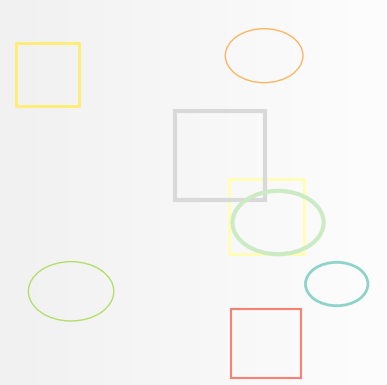[{"shape": "oval", "thickness": 2, "radius": 0.4, "center": [0.869, 0.262]}, {"shape": "square", "thickness": 2, "radius": 0.49, "center": [0.687, 0.439]}, {"shape": "square", "thickness": 1.5, "radius": 0.45, "center": [0.687, 0.108]}, {"shape": "oval", "thickness": 1, "radius": 0.5, "center": [0.682, 0.855]}, {"shape": "oval", "thickness": 1, "radius": 0.55, "center": [0.183, 0.243]}, {"shape": "square", "thickness": 3, "radius": 0.58, "center": [0.568, 0.596]}, {"shape": "oval", "thickness": 3, "radius": 0.59, "center": [0.718, 0.422]}, {"shape": "square", "thickness": 2, "radius": 0.41, "center": [0.122, 0.807]}]